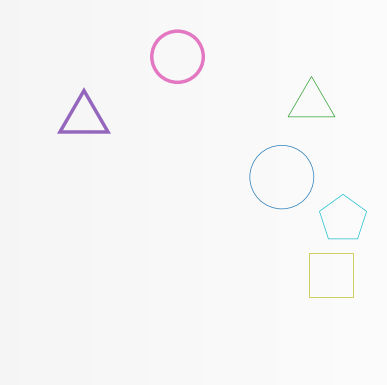[{"shape": "circle", "thickness": 0.5, "radius": 0.41, "center": [0.727, 0.54]}, {"shape": "triangle", "thickness": 0.5, "radius": 0.35, "center": [0.804, 0.731]}, {"shape": "triangle", "thickness": 2.5, "radius": 0.36, "center": [0.217, 0.693]}, {"shape": "circle", "thickness": 2.5, "radius": 0.33, "center": [0.458, 0.853]}, {"shape": "square", "thickness": 0.5, "radius": 0.29, "center": [0.854, 0.287]}, {"shape": "pentagon", "thickness": 0.5, "radius": 0.32, "center": [0.885, 0.431]}]